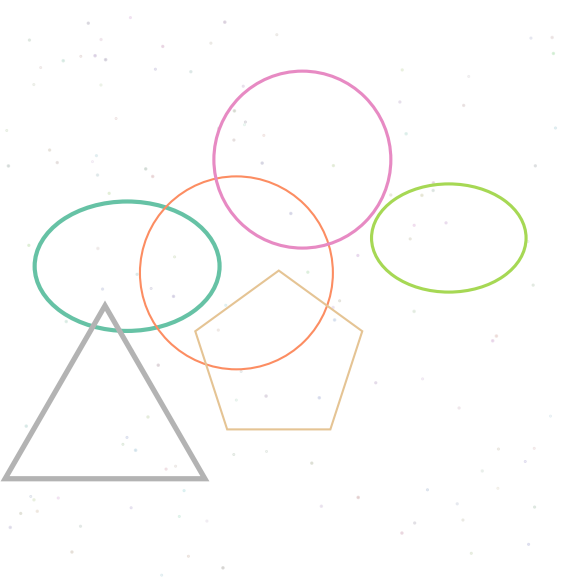[{"shape": "oval", "thickness": 2, "radius": 0.8, "center": [0.22, 0.538]}, {"shape": "circle", "thickness": 1, "radius": 0.84, "center": [0.409, 0.527]}, {"shape": "circle", "thickness": 1.5, "radius": 0.77, "center": [0.524, 0.723]}, {"shape": "oval", "thickness": 1.5, "radius": 0.67, "center": [0.777, 0.587]}, {"shape": "pentagon", "thickness": 1, "radius": 0.76, "center": [0.483, 0.379]}, {"shape": "triangle", "thickness": 2.5, "radius": 1.0, "center": [0.182, 0.27]}]